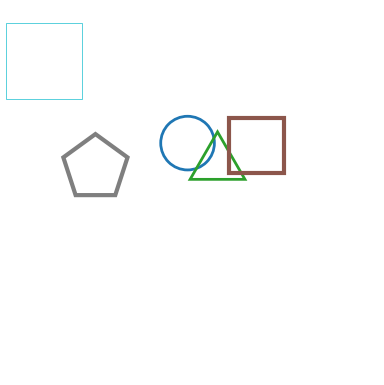[{"shape": "circle", "thickness": 2, "radius": 0.35, "center": [0.487, 0.628]}, {"shape": "triangle", "thickness": 2, "radius": 0.41, "center": [0.565, 0.575]}, {"shape": "square", "thickness": 3, "radius": 0.35, "center": [0.666, 0.622]}, {"shape": "pentagon", "thickness": 3, "radius": 0.44, "center": [0.248, 0.564]}, {"shape": "square", "thickness": 0.5, "radius": 0.49, "center": [0.114, 0.842]}]